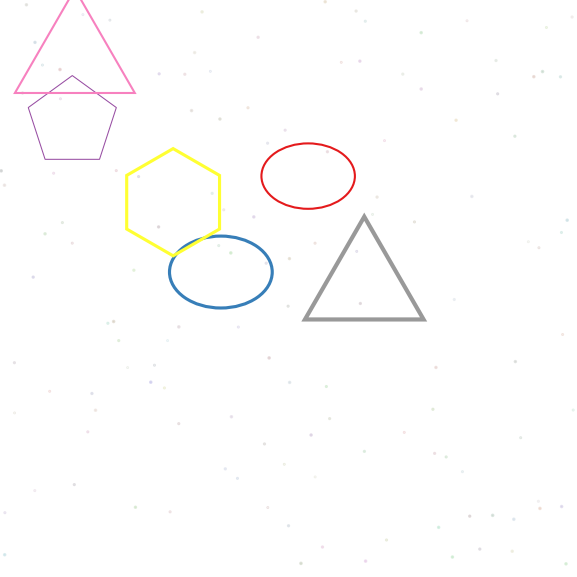[{"shape": "oval", "thickness": 1, "radius": 0.4, "center": [0.534, 0.694]}, {"shape": "oval", "thickness": 1.5, "radius": 0.44, "center": [0.382, 0.528]}, {"shape": "pentagon", "thickness": 0.5, "radius": 0.4, "center": [0.125, 0.788]}, {"shape": "hexagon", "thickness": 1.5, "radius": 0.46, "center": [0.3, 0.649]}, {"shape": "triangle", "thickness": 1, "radius": 0.6, "center": [0.13, 0.898]}, {"shape": "triangle", "thickness": 2, "radius": 0.59, "center": [0.631, 0.505]}]